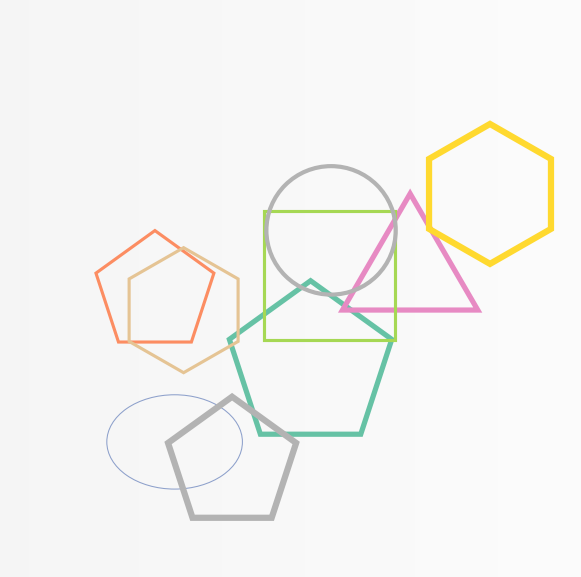[{"shape": "pentagon", "thickness": 2.5, "radius": 0.73, "center": [0.534, 0.366]}, {"shape": "pentagon", "thickness": 1.5, "radius": 0.53, "center": [0.267, 0.493]}, {"shape": "oval", "thickness": 0.5, "radius": 0.58, "center": [0.3, 0.234]}, {"shape": "triangle", "thickness": 2.5, "radius": 0.67, "center": [0.706, 0.529]}, {"shape": "square", "thickness": 1.5, "radius": 0.56, "center": [0.567, 0.522]}, {"shape": "hexagon", "thickness": 3, "radius": 0.61, "center": [0.843, 0.663]}, {"shape": "hexagon", "thickness": 1.5, "radius": 0.54, "center": [0.316, 0.462]}, {"shape": "circle", "thickness": 2, "radius": 0.56, "center": [0.57, 0.6]}, {"shape": "pentagon", "thickness": 3, "radius": 0.58, "center": [0.399, 0.196]}]